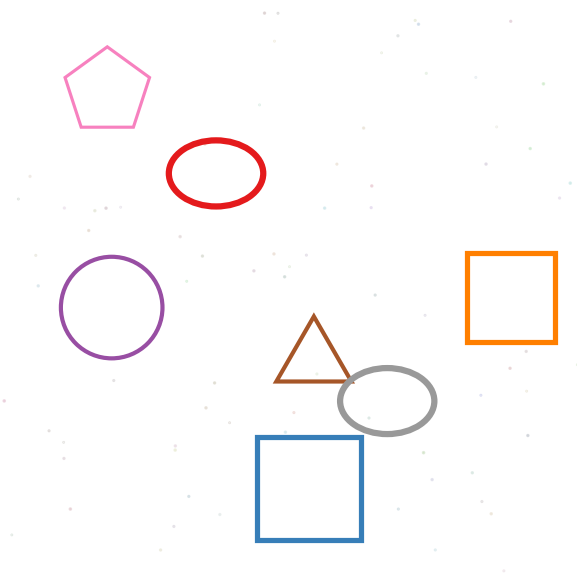[{"shape": "oval", "thickness": 3, "radius": 0.41, "center": [0.374, 0.699]}, {"shape": "square", "thickness": 2.5, "radius": 0.45, "center": [0.535, 0.153]}, {"shape": "circle", "thickness": 2, "radius": 0.44, "center": [0.193, 0.467]}, {"shape": "square", "thickness": 2.5, "radius": 0.38, "center": [0.885, 0.484]}, {"shape": "triangle", "thickness": 2, "radius": 0.38, "center": [0.543, 0.376]}, {"shape": "pentagon", "thickness": 1.5, "radius": 0.38, "center": [0.186, 0.841]}, {"shape": "oval", "thickness": 3, "radius": 0.41, "center": [0.671, 0.305]}]